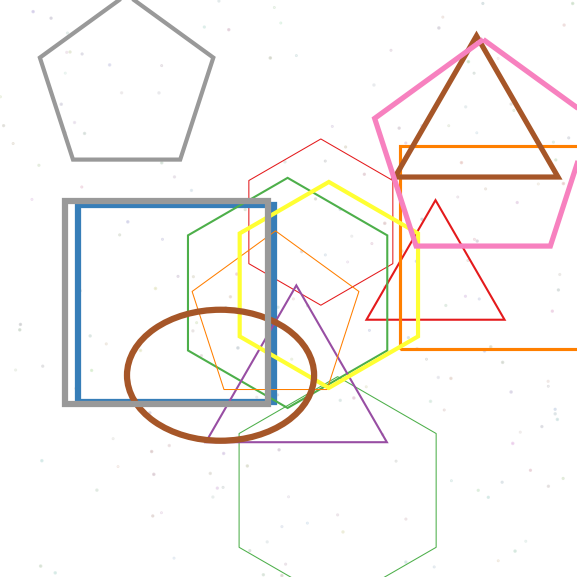[{"shape": "triangle", "thickness": 1, "radius": 0.69, "center": [0.754, 0.515]}, {"shape": "hexagon", "thickness": 0.5, "radius": 0.72, "center": [0.556, 0.615]}, {"shape": "square", "thickness": 3, "radius": 0.85, "center": [0.305, 0.473]}, {"shape": "hexagon", "thickness": 1, "radius": 1.0, "center": [0.498, 0.492]}, {"shape": "hexagon", "thickness": 0.5, "radius": 0.99, "center": [0.585, 0.15]}, {"shape": "triangle", "thickness": 1, "radius": 0.91, "center": [0.513, 0.324]}, {"shape": "pentagon", "thickness": 0.5, "radius": 0.76, "center": [0.477, 0.447]}, {"shape": "square", "thickness": 1.5, "radius": 0.88, "center": [0.868, 0.57]}, {"shape": "hexagon", "thickness": 2, "radius": 0.89, "center": [0.569, 0.506]}, {"shape": "oval", "thickness": 3, "radius": 0.81, "center": [0.382, 0.349]}, {"shape": "triangle", "thickness": 2.5, "radius": 0.82, "center": [0.825, 0.774]}, {"shape": "pentagon", "thickness": 2.5, "radius": 0.99, "center": [0.837, 0.733]}, {"shape": "square", "thickness": 3, "radius": 0.88, "center": [0.288, 0.476]}, {"shape": "pentagon", "thickness": 2, "radius": 0.79, "center": [0.219, 0.851]}]